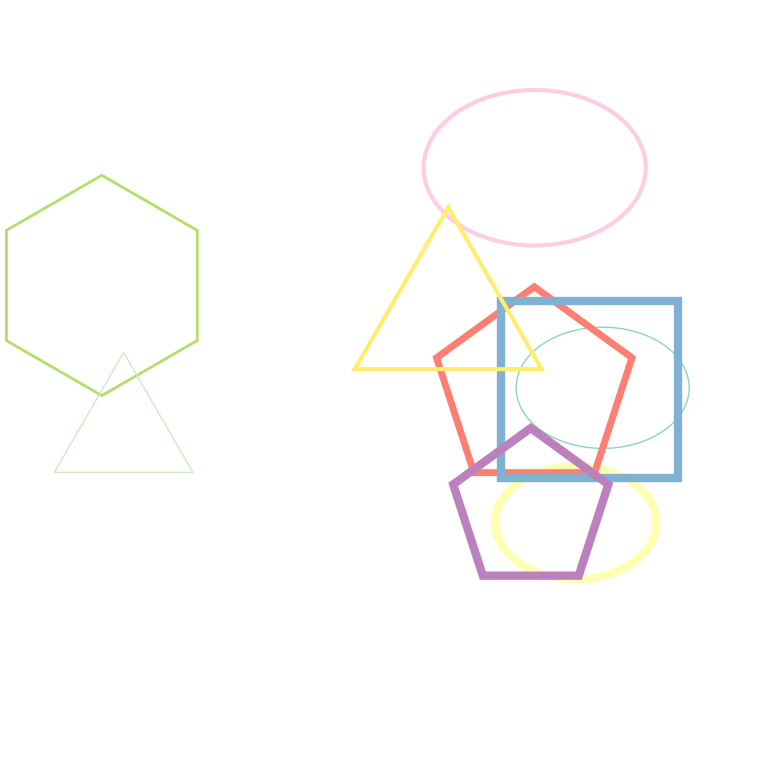[{"shape": "oval", "thickness": 0.5, "radius": 0.56, "center": [0.783, 0.496]}, {"shape": "oval", "thickness": 3, "radius": 0.52, "center": [0.748, 0.321]}, {"shape": "pentagon", "thickness": 2.5, "radius": 0.67, "center": [0.694, 0.494]}, {"shape": "square", "thickness": 3, "radius": 0.58, "center": [0.766, 0.494]}, {"shape": "hexagon", "thickness": 1, "radius": 0.72, "center": [0.132, 0.629]}, {"shape": "oval", "thickness": 1.5, "radius": 0.72, "center": [0.694, 0.782]}, {"shape": "pentagon", "thickness": 3, "radius": 0.53, "center": [0.689, 0.338]}, {"shape": "triangle", "thickness": 0.5, "radius": 0.52, "center": [0.161, 0.438]}, {"shape": "triangle", "thickness": 1.5, "radius": 0.7, "center": [0.582, 0.591]}]